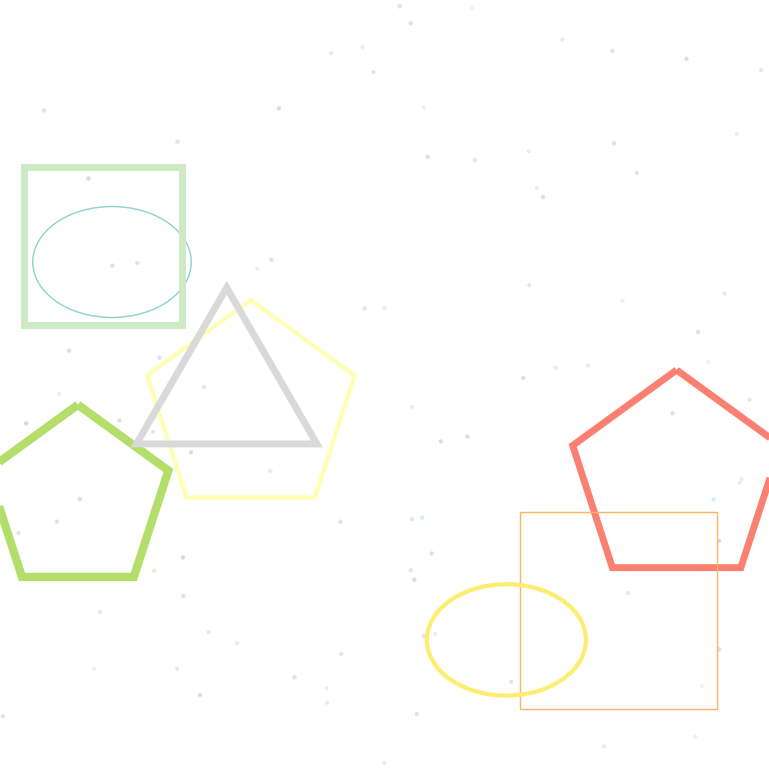[{"shape": "oval", "thickness": 0.5, "radius": 0.51, "center": [0.145, 0.66]}, {"shape": "pentagon", "thickness": 1.5, "radius": 0.71, "center": [0.326, 0.469]}, {"shape": "pentagon", "thickness": 2.5, "radius": 0.71, "center": [0.879, 0.378]}, {"shape": "square", "thickness": 0.5, "radius": 0.64, "center": [0.803, 0.207]}, {"shape": "pentagon", "thickness": 3, "radius": 0.62, "center": [0.101, 0.351]}, {"shape": "triangle", "thickness": 2.5, "radius": 0.68, "center": [0.294, 0.491]}, {"shape": "square", "thickness": 2.5, "radius": 0.51, "center": [0.134, 0.68]}, {"shape": "oval", "thickness": 1.5, "radius": 0.52, "center": [0.658, 0.169]}]